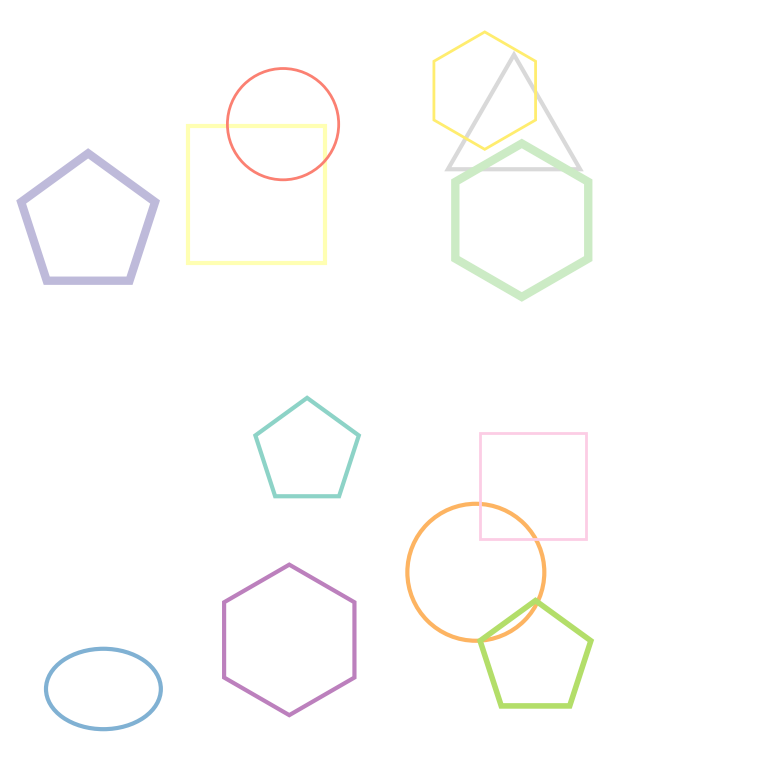[{"shape": "pentagon", "thickness": 1.5, "radius": 0.35, "center": [0.399, 0.413]}, {"shape": "square", "thickness": 1.5, "radius": 0.44, "center": [0.333, 0.747]}, {"shape": "pentagon", "thickness": 3, "radius": 0.46, "center": [0.114, 0.709]}, {"shape": "circle", "thickness": 1, "radius": 0.36, "center": [0.368, 0.839]}, {"shape": "oval", "thickness": 1.5, "radius": 0.37, "center": [0.134, 0.105]}, {"shape": "circle", "thickness": 1.5, "radius": 0.44, "center": [0.618, 0.257]}, {"shape": "pentagon", "thickness": 2, "radius": 0.38, "center": [0.695, 0.144]}, {"shape": "square", "thickness": 1, "radius": 0.34, "center": [0.692, 0.369]}, {"shape": "triangle", "thickness": 1.5, "radius": 0.5, "center": [0.668, 0.83]}, {"shape": "hexagon", "thickness": 1.5, "radius": 0.49, "center": [0.376, 0.169]}, {"shape": "hexagon", "thickness": 3, "radius": 0.5, "center": [0.678, 0.714]}, {"shape": "hexagon", "thickness": 1, "radius": 0.38, "center": [0.63, 0.882]}]